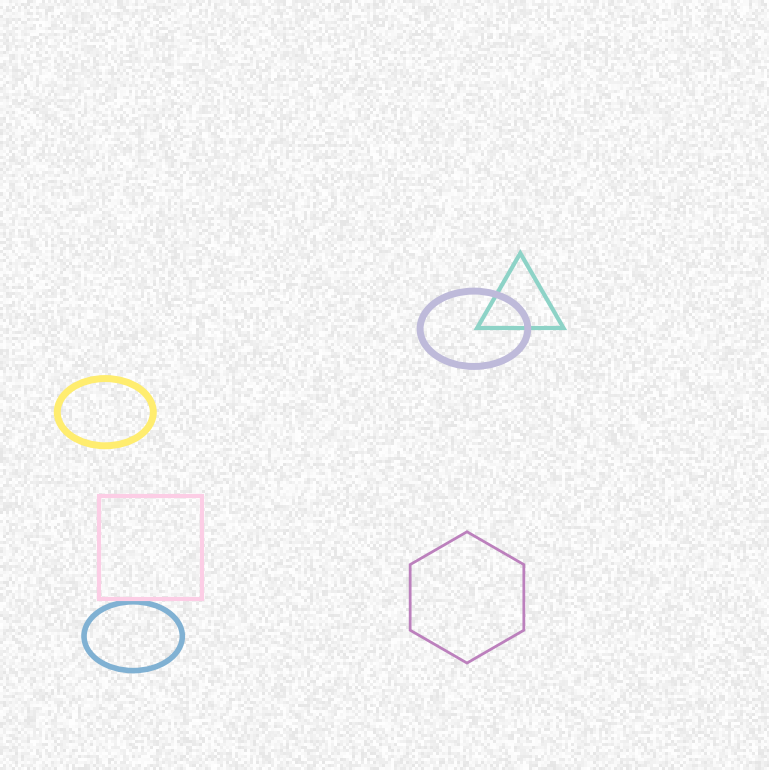[{"shape": "triangle", "thickness": 1.5, "radius": 0.32, "center": [0.676, 0.606]}, {"shape": "oval", "thickness": 2.5, "radius": 0.35, "center": [0.615, 0.573]}, {"shape": "oval", "thickness": 2, "radius": 0.32, "center": [0.173, 0.174]}, {"shape": "square", "thickness": 1.5, "radius": 0.33, "center": [0.195, 0.289]}, {"shape": "hexagon", "thickness": 1, "radius": 0.43, "center": [0.606, 0.224]}, {"shape": "oval", "thickness": 2.5, "radius": 0.31, "center": [0.137, 0.465]}]